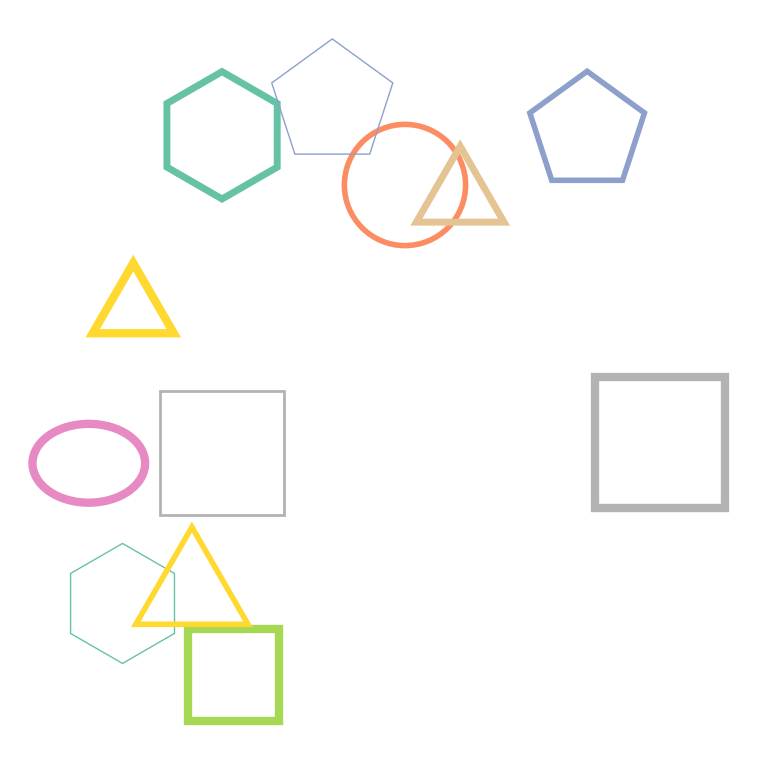[{"shape": "hexagon", "thickness": 2.5, "radius": 0.41, "center": [0.288, 0.824]}, {"shape": "hexagon", "thickness": 0.5, "radius": 0.39, "center": [0.159, 0.216]}, {"shape": "circle", "thickness": 2, "radius": 0.39, "center": [0.526, 0.76]}, {"shape": "pentagon", "thickness": 0.5, "radius": 0.41, "center": [0.432, 0.867]}, {"shape": "pentagon", "thickness": 2, "radius": 0.39, "center": [0.763, 0.829]}, {"shape": "oval", "thickness": 3, "radius": 0.37, "center": [0.115, 0.398]}, {"shape": "square", "thickness": 3, "radius": 0.3, "center": [0.303, 0.124]}, {"shape": "triangle", "thickness": 3, "radius": 0.3, "center": [0.173, 0.598]}, {"shape": "triangle", "thickness": 2, "radius": 0.42, "center": [0.249, 0.231]}, {"shape": "triangle", "thickness": 2.5, "radius": 0.33, "center": [0.598, 0.744]}, {"shape": "square", "thickness": 3, "radius": 0.42, "center": [0.857, 0.425]}, {"shape": "square", "thickness": 1, "radius": 0.4, "center": [0.288, 0.411]}]